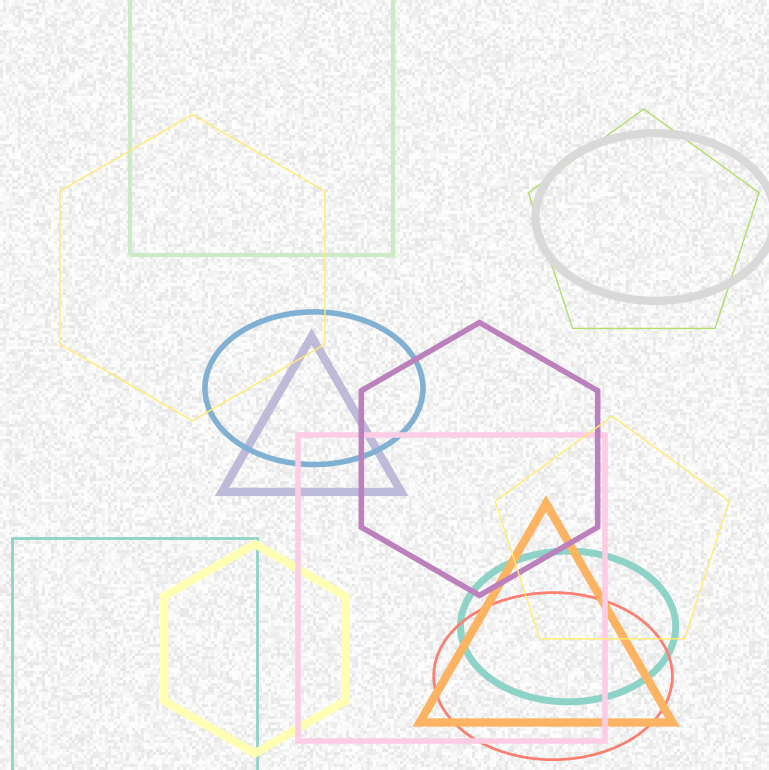[{"shape": "square", "thickness": 1, "radius": 0.8, "center": [0.175, 0.141]}, {"shape": "oval", "thickness": 2.5, "radius": 0.7, "center": [0.738, 0.186]}, {"shape": "hexagon", "thickness": 3, "radius": 0.68, "center": [0.331, 0.158]}, {"shape": "triangle", "thickness": 3, "radius": 0.67, "center": [0.405, 0.428]}, {"shape": "oval", "thickness": 1, "radius": 0.77, "center": [0.718, 0.122]}, {"shape": "oval", "thickness": 2, "radius": 0.71, "center": [0.408, 0.496]}, {"shape": "triangle", "thickness": 3, "radius": 0.95, "center": [0.709, 0.157]}, {"shape": "pentagon", "thickness": 0.5, "radius": 0.79, "center": [0.836, 0.701]}, {"shape": "square", "thickness": 2, "radius": 0.99, "center": [0.586, 0.236]}, {"shape": "oval", "thickness": 3, "radius": 0.78, "center": [0.851, 0.718]}, {"shape": "hexagon", "thickness": 2, "radius": 0.89, "center": [0.623, 0.404]}, {"shape": "square", "thickness": 1.5, "radius": 0.85, "center": [0.34, 0.84]}, {"shape": "pentagon", "thickness": 0.5, "radius": 0.8, "center": [0.795, 0.3]}, {"shape": "hexagon", "thickness": 0.5, "radius": 0.99, "center": [0.25, 0.652]}]